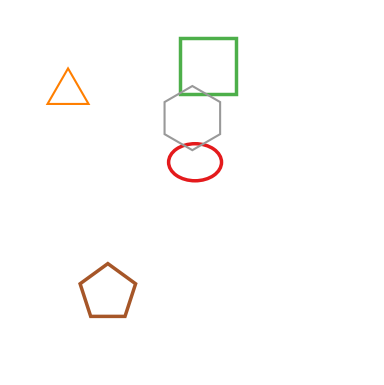[{"shape": "oval", "thickness": 2.5, "radius": 0.34, "center": [0.507, 0.579]}, {"shape": "square", "thickness": 2.5, "radius": 0.36, "center": [0.54, 0.828]}, {"shape": "triangle", "thickness": 1.5, "radius": 0.31, "center": [0.177, 0.761]}, {"shape": "pentagon", "thickness": 2.5, "radius": 0.38, "center": [0.28, 0.24]}, {"shape": "hexagon", "thickness": 1.5, "radius": 0.42, "center": [0.5, 0.693]}]